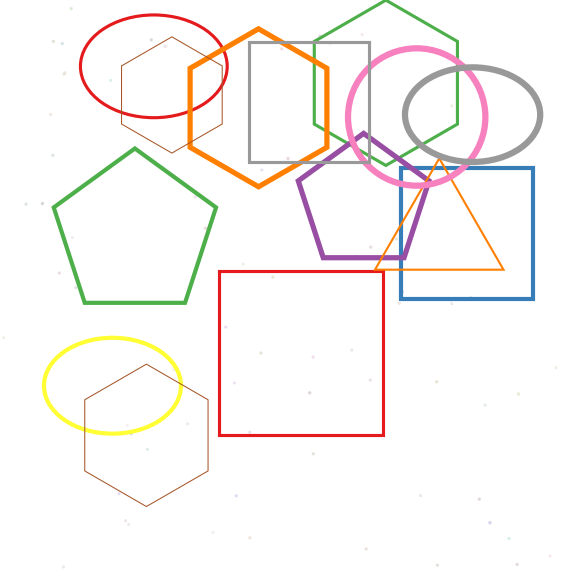[{"shape": "oval", "thickness": 1.5, "radius": 0.64, "center": [0.266, 0.884]}, {"shape": "square", "thickness": 1.5, "radius": 0.71, "center": [0.521, 0.388]}, {"shape": "square", "thickness": 2, "radius": 0.57, "center": [0.809, 0.595]}, {"shape": "pentagon", "thickness": 2, "radius": 0.74, "center": [0.234, 0.594]}, {"shape": "hexagon", "thickness": 1.5, "radius": 0.72, "center": [0.668, 0.856]}, {"shape": "pentagon", "thickness": 2.5, "radius": 0.6, "center": [0.63, 0.649]}, {"shape": "hexagon", "thickness": 2.5, "radius": 0.68, "center": [0.448, 0.812]}, {"shape": "triangle", "thickness": 1, "radius": 0.64, "center": [0.761, 0.596]}, {"shape": "oval", "thickness": 2, "radius": 0.59, "center": [0.195, 0.331]}, {"shape": "hexagon", "thickness": 0.5, "radius": 0.62, "center": [0.254, 0.245]}, {"shape": "hexagon", "thickness": 0.5, "radius": 0.5, "center": [0.298, 0.835]}, {"shape": "circle", "thickness": 3, "radius": 0.59, "center": [0.722, 0.797]}, {"shape": "oval", "thickness": 3, "radius": 0.59, "center": [0.818, 0.801]}, {"shape": "square", "thickness": 1.5, "radius": 0.52, "center": [0.535, 0.823]}]